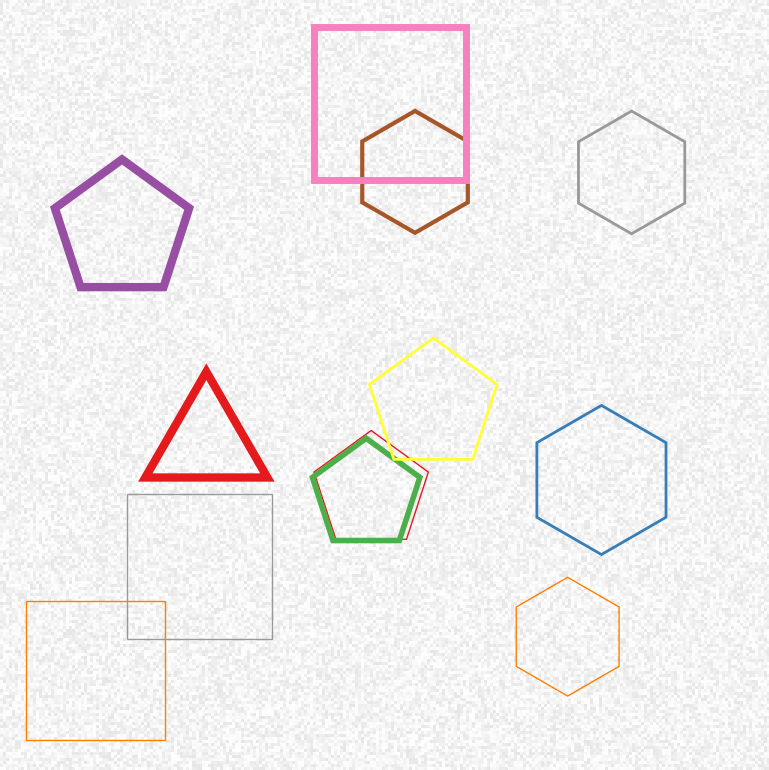[{"shape": "pentagon", "thickness": 0.5, "radius": 0.39, "center": [0.482, 0.363]}, {"shape": "triangle", "thickness": 3, "radius": 0.46, "center": [0.268, 0.426]}, {"shape": "hexagon", "thickness": 1, "radius": 0.48, "center": [0.781, 0.377]}, {"shape": "pentagon", "thickness": 2, "radius": 0.37, "center": [0.476, 0.357]}, {"shape": "pentagon", "thickness": 3, "radius": 0.46, "center": [0.158, 0.701]}, {"shape": "hexagon", "thickness": 0.5, "radius": 0.39, "center": [0.737, 0.173]}, {"shape": "square", "thickness": 0.5, "radius": 0.45, "center": [0.124, 0.129]}, {"shape": "pentagon", "thickness": 1, "radius": 0.44, "center": [0.563, 0.474]}, {"shape": "hexagon", "thickness": 1.5, "radius": 0.4, "center": [0.539, 0.777]}, {"shape": "square", "thickness": 2.5, "radius": 0.49, "center": [0.507, 0.866]}, {"shape": "hexagon", "thickness": 1, "radius": 0.4, "center": [0.82, 0.776]}, {"shape": "square", "thickness": 0.5, "radius": 0.47, "center": [0.259, 0.264]}]